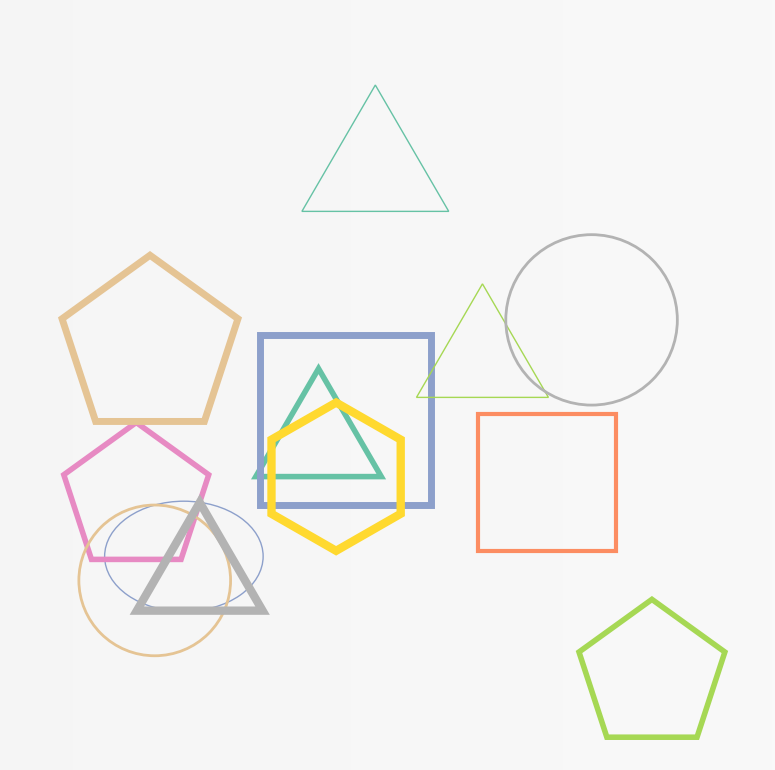[{"shape": "triangle", "thickness": 2, "radius": 0.47, "center": [0.411, 0.428]}, {"shape": "triangle", "thickness": 0.5, "radius": 0.55, "center": [0.484, 0.78]}, {"shape": "square", "thickness": 1.5, "radius": 0.45, "center": [0.705, 0.374]}, {"shape": "square", "thickness": 2.5, "radius": 0.55, "center": [0.446, 0.455]}, {"shape": "oval", "thickness": 0.5, "radius": 0.51, "center": [0.237, 0.278]}, {"shape": "pentagon", "thickness": 2, "radius": 0.49, "center": [0.176, 0.353]}, {"shape": "triangle", "thickness": 0.5, "radius": 0.49, "center": [0.623, 0.533]}, {"shape": "pentagon", "thickness": 2, "radius": 0.49, "center": [0.841, 0.123]}, {"shape": "hexagon", "thickness": 3, "radius": 0.48, "center": [0.434, 0.381]}, {"shape": "pentagon", "thickness": 2.5, "radius": 0.6, "center": [0.194, 0.549]}, {"shape": "circle", "thickness": 1, "radius": 0.49, "center": [0.2, 0.246]}, {"shape": "triangle", "thickness": 3, "radius": 0.47, "center": [0.258, 0.254]}, {"shape": "circle", "thickness": 1, "radius": 0.55, "center": [0.763, 0.585]}]